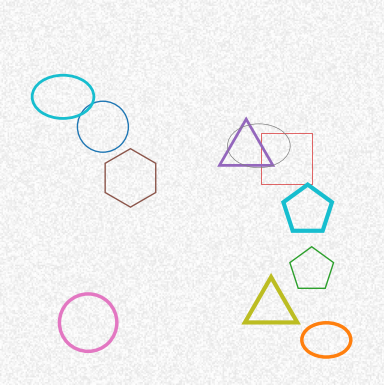[{"shape": "circle", "thickness": 1, "radius": 0.33, "center": [0.267, 0.671]}, {"shape": "oval", "thickness": 2.5, "radius": 0.32, "center": [0.848, 0.117]}, {"shape": "pentagon", "thickness": 1, "radius": 0.3, "center": [0.81, 0.299]}, {"shape": "square", "thickness": 0.5, "radius": 0.33, "center": [0.744, 0.588]}, {"shape": "triangle", "thickness": 2, "radius": 0.4, "center": [0.639, 0.611]}, {"shape": "hexagon", "thickness": 1, "radius": 0.38, "center": [0.339, 0.538]}, {"shape": "circle", "thickness": 2.5, "radius": 0.37, "center": [0.229, 0.162]}, {"shape": "oval", "thickness": 0.5, "radius": 0.41, "center": [0.672, 0.621]}, {"shape": "triangle", "thickness": 3, "radius": 0.39, "center": [0.704, 0.202]}, {"shape": "pentagon", "thickness": 3, "radius": 0.33, "center": [0.799, 0.454]}, {"shape": "oval", "thickness": 2, "radius": 0.4, "center": [0.164, 0.748]}]